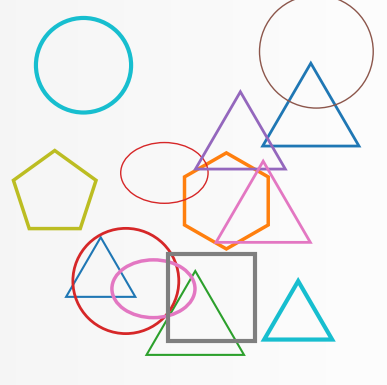[{"shape": "triangle", "thickness": 2, "radius": 0.72, "center": [0.802, 0.692]}, {"shape": "triangle", "thickness": 1.5, "radius": 0.52, "center": [0.26, 0.281]}, {"shape": "hexagon", "thickness": 2.5, "radius": 0.62, "center": [0.584, 0.478]}, {"shape": "triangle", "thickness": 1.5, "radius": 0.73, "center": [0.504, 0.151]}, {"shape": "oval", "thickness": 1, "radius": 0.56, "center": [0.424, 0.551]}, {"shape": "circle", "thickness": 2, "radius": 0.68, "center": [0.325, 0.27]}, {"shape": "triangle", "thickness": 2, "radius": 0.67, "center": [0.62, 0.628]}, {"shape": "circle", "thickness": 1, "radius": 0.73, "center": [0.816, 0.866]}, {"shape": "oval", "thickness": 2.5, "radius": 0.54, "center": [0.396, 0.25]}, {"shape": "triangle", "thickness": 2, "radius": 0.7, "center": [0.679, 0.441]}, {"shape": "square", "thickness": 3, "radius": 0.56, "center": [0.546, 0.227]}, {"shape": "pentagon", "thickness": 2.5, "radius": 0.56, "center": [0.141, 0.497]}, {"shape": "circle", "thickness": 3, "radius": 0.61, "center": [0.216, 0.831]}, {"shape": "triangle", "thickness": 3, "radius": 0.51, "center": [0.769, 0.169]}]